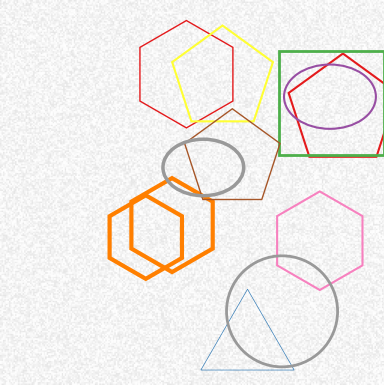[{"shape": "pentagon", "thickness": 1.5, "radius": 0.74, "center": [0.891, 0.713]}, {"shape": "hexagon", "thickness": 1, "radius": 0.7, "center": [0.484, 0.807]}, {"shape": "triangle", "thickness": 0.5, "radius": 0.7, "center": [0.643, 0.109]}, {"shape": "square", "thickness": 2, "radius": 0.68, "center": [0.862, 0.732]}, {"shape": "oval", "thickness": 1.5, "radius": 0.6, "center": [0.857, 0.749]}, {"shape": "hexagon", "thickness": 3, "radius": 0.54, "center": [0.379, 0.384]}, {"shape": "hexagon", "thickness": 3, "radius": 0.61, "center": [0.447, 0.415]}, {"shape": "pentagon", "thickness": 1.5, "radius": 0.69, "center": [0.578, 0.796]}, {"shape": "pentagon", "thickness": 1, "radius": 0.65, "center": [0.603, 0.587]}, {"shape": "hexagon", "thickness": 1.5, "radius": 0.64, "center": [0.831, 0.375]}, {"shape": "oval", "thickness": 2.5, "radius": 0.52, "center": [0.528, 0.565]}, {"shape": "circle", "thickness": 2, "radius": 0.72, "center": [0.733, 0.191]}]